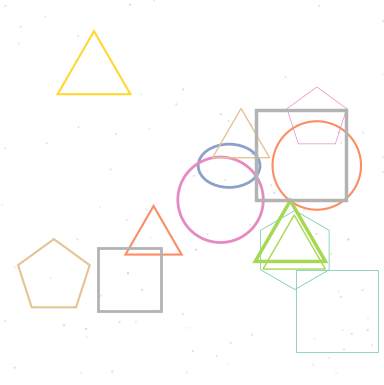[{"shape": "hexagon", "thickness": 0.5, "radius": 0.51, "center": [0.766, 0.351]}, {"shape": "square", "thickness": 0.5, "radius": 0.53, "center": [0.876, 0.193]}, {"shape": "triangle", "thickness": 1.5, "radius": 0.42, "center": [0.399, 0.381]}, {"shape": "circle", "thickness": 1.5, "radius": 0.57, "center": [0.823, 0.57]}, {"shape": "oval", "thickness": 2, "radius": 0.4, "center": [0.595, 0.569]}, {"shape": "circle", "thickness": 2, "radius": 0.55, "center": [0.573, 0.481]}, {"shape": "pentagon", "thickness": 0.5, "radius": 0.41, "center": [0.823, 0.692]}, {"shape": "triangle", "thickness": 1, "radius": 0.47, "center": [0.764, 0.348]}, {"shape": "triangle", "thickness": 2.5, "radius": 0.53, "center": [0.754, 0.374]}, {"shape": "triangle", "thickness": 1.5, "radius": 0.55, "center": [0.244, 0.81]}, {"shape": "pentagon", "thickness": 1.5, "radius": 0.49, "center": [0.14, 0.281]}, {"shape": "triangle", "thickness": 1, "radius": 0.43, "center": [0.626, 0.633]}, {"shape": "square", "thickness": 2, "radius": 0.41, "center": [0.337, 0.274]}, {"shape": "square", "thickness": 2.5, "radius": 0.58, "center": [0.781, 0.598]}]